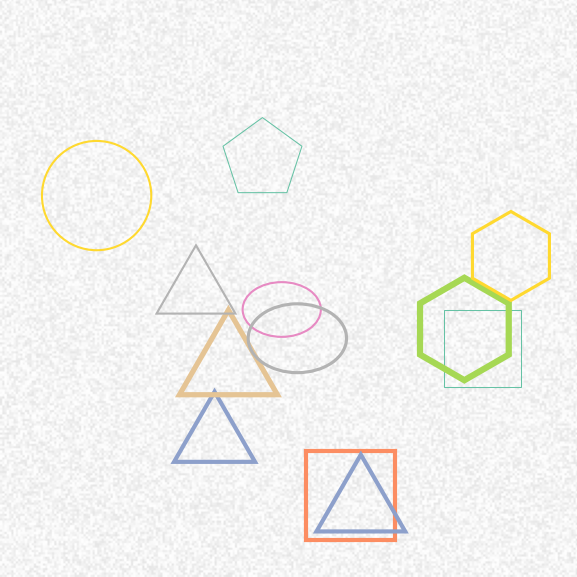[{"shape": "pentagon", "thickness": 0.5, "radius": 0.36, "center": [0.454, 0.724]}, {"shape": "square", "thickness": 0.5, "radius": 0.33, "center": [0.835, 0.396]}, {"shape": "square", "thickness": 2, "radius": 0.39, "center": [0.607, 0.141]}, {"shape": "triangle", "thickness": 2, "radius": 0.4, "center": [0.372, 0.24]}, {"shape": "triangle", "thickness": 2, "radius": 0.44, "center": [0.625, 0.123]}, {"shape": "oval", "thickness": 1, "radius": 0.34, "center": [0.488, 0.463]}, {"shape": "hexagon", "thickness": 3, "radius": 0.44, "center": [0.804, 0.429]}, {"shape": "hexagon", "thickness": 1.5, "radius": 0.38, "center": [0.885, 0.556]}, {"shape": "circle", "thickness": 1, "radius": 0.47, "center": [0.167, 0.66]}, {"shape": "triangle", "thickness": 2.5, "radius": 0.49, "center": [0.396, 0.365]}, {"shape": "oval", "thickness": 1.5, "radius": 0.43, "center": [0.515, 0.413]}, {"shape": "triangle", "thickness": 1, "radius": 0.39, "center": [0.339, 0.496]}]